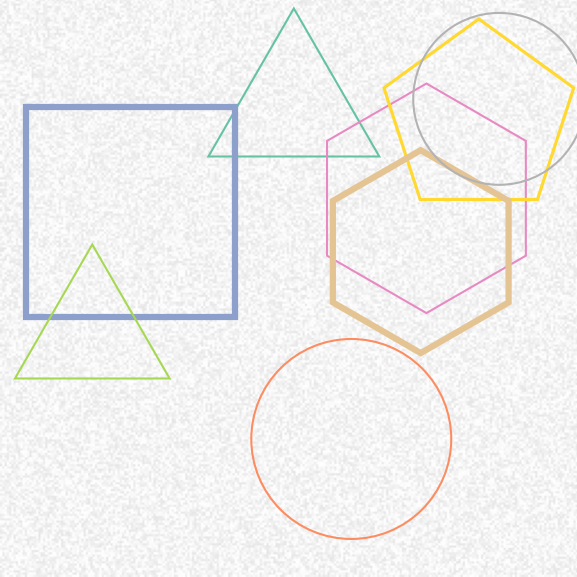[{"shape": "triangle", "thickness": 1, "radius": 0.85, "center": [0.509, 0.814]}, {"shape": "circle", "thickness": 1, "radius": 0.87, "center": [0.608, 0.239]}, {"shape": "square", "thickness": 3, "radius": 0.91, "center": [0.225, 0.632]}, {"shape": "hexagon", "thickness": 1, "radius": 0.99, "center": [0.738, 0.656]}, {"shape": "triangle", "thickness": 1, "radius": 0.77, "center": [0.16, 0.421]}, {"shape": "pentagon", "thickness": 1.5, "radius": 0.86, "center": [0.829, 0.793]}, {"shape": "hexagon", "thickness": 3, "radius": 0.88, "center": [0.729, 0.563]}, {"shape": "circle", "thickness": 1, "radius": 0.74, "center": [0.864, 0.828]}]